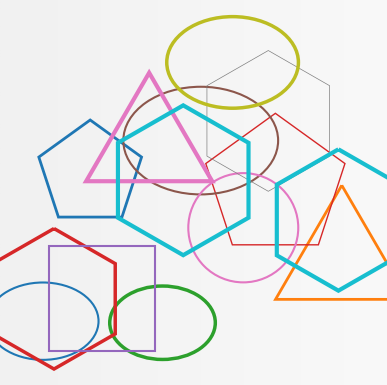[{"shape": "oval", "thickness": 1.5, "radius": 0.72, "center": [0.111, 0.166]}, {"shape": "pentagon", "thickness": 2, "radius": 0.7, "center": [0.233, 0.549]}, {"shape": "triangle", "thickness": 2, "radius": 0.99, "center": [0.882, 0.321]}, {"shape": "oval", "thickness": 2.5, "radius": 0.68, "center": [0.419, 0.162]}, {"shape": "pentagon", "thickness": 1, "radius": 0.94, "center": [0.711, 0.517]}, {"shape": "hexagon", "thickness": 2.5, "radius": 0.91, "center": [0.139, 0.224]}, {"shape": "square", "thickness": 1.5, "radius": 0.68, "center": [0.262, 0.225]}, {"shape": "oval", "thickness": 1.5, "radius": 1.0, "center": [0.518, 0.635]}, {"shape": "triangle", "thickness": 3, "radius": 0.94, "center": [0.385, 0.623]}, {"shape": "circle", "thickness": 1.5, "radius": 0.71, "center": [0.628, 0.408]}, {"shape": "hexagon", "thickness": 0.5, "radius": 0.91, "center": [0.692, 0.686]}, {"shape": "oval", "thickness": 2.5, "radius": 0.85, "center": [0.6, 0.838]}, {"shape": "hexagon", "thickness": 3, "radius": 0.92, "center": [0.873, 0.429]}, {"shape": "hexagon", "thickness": 3, "radius": 0.97, "center": [0.473, 0.532]}]